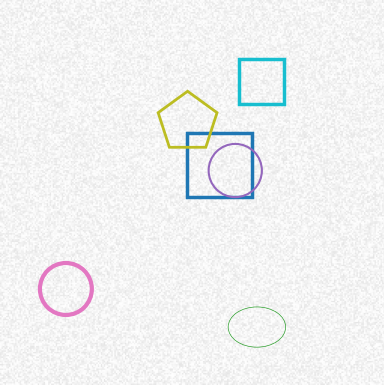[{"shape": "square", "thickness": 2.5, "radius": 0.42, "center": [0.57, 0.572]}, {"shape": "oval", "thickness": 0.5, "radius": 0.37, "center": [0.667, 0.15]}, {"shape": "circle", "thickness": 1.5, "radius": 0.35, "center": [0.611, 0.557]}, {"shape": "circle", "thickness": 3, "radius": 0.34, "center": [0.171, 0.249]}, {"shape": "pentagon", "thickness": 2, "radius": 0.4, "center": [0.487, 0.683]}, {"shape": "square", "thickness": 2.5, "radius": 0.29, "center": [0.679, 0.788]}]